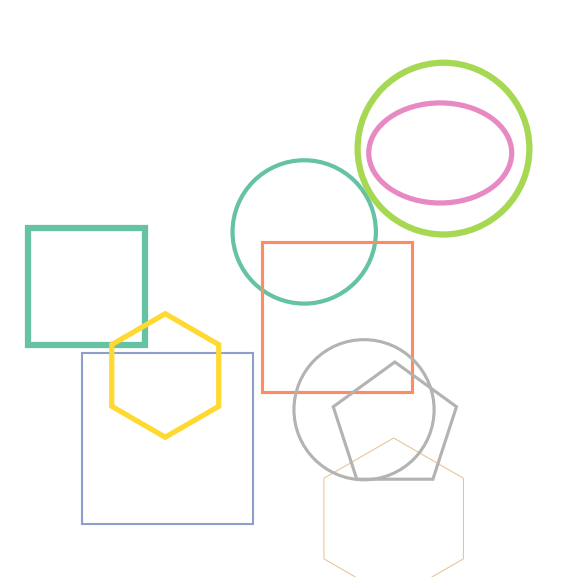[{"shape": "square", "thickness": 3, "radius": 0.51, "center": [0.15, 0.503]}, {"shape": "circle", "thickness": 2, "radius": 0.62, "center": [0.527, 0.598]}, {"shape": "square", "thickness": 1.5, "radius": 0.65, "center": [0.583, 0.451]}, {"shape": "square", "thickness": 1, "radius": 0.74, "center": [0.29, 0.24]}, {"shape": "oval", "thickness": 2.5, "radius": 0.62, "center": [0.762, 0.734]}, {"shape": "circle", "thickness": 3, "radius": 0.74, "center": [0.768, 0.742]}, {"shape": "hexagon", "thickness": 2.5, "radius": 0.53, "center": [0.286, 0.349]}, {"shape": "hexagon", "thickness": 0.5, "radius": 0.7, "center": [0.682, 0.101]}, {"shape": "pentagon", "thickness": 1.5, "radius": 0.56, "center": [0.684, 0.26]}, {"shape": "circle", "thickness": 1.5, "radius": 0.61, "center": [0.63, 0.29]}]